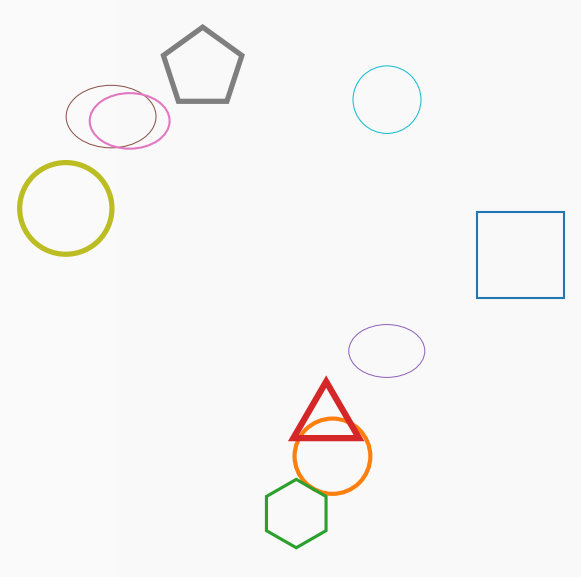[{"shape": "square", "thickness": 1, "radius": 0.38, "center": [0.895, 0.558]}, {"shape": "circle", "thickness": 2, "radius": 0.33, "center": [0.572, 0.209]}, {"shape": "hexagon", "thickness": 1.5, "radius": 0.3, "center": [0.51, 0.11]}, {"shape": "triangle", "thickness": 3, "radius": 0.33, "center": [0.561, 0.273]}, {"shape": "oval", "thickness": 0.5, "radius": 0.33, "center": [0.665, 0.391]}, {"shape": "oval", "thickness": 0.5, "radius": 0.39, "center": [0.191, 0.797]}, {"shape": "oval", "thickness": 1, "radius": 0.34, "center": [0.223, 0.79]}, {"shape": "pentagon", "thickness": 2.5, "radius": 0.35, "center": [0.349, 0.881]}, {"shape": "circle", "thickness": 2.5, "radius": 0.4, "center": [0.113, 0.638]}, {"shape": "circle", "thickness": 0.5, "radius": 0.29, "center": [0.666, 0.827]}]